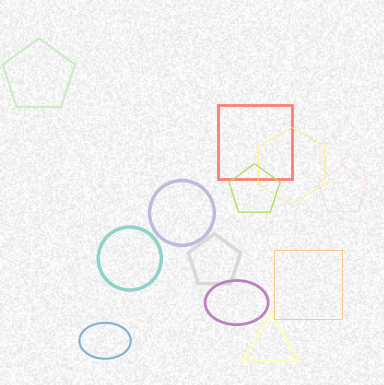[{"shape": "circle", "thickness": 2.5, "radius": 0.41, "center": [0.337, 0.328]}, {"shape": "triangle", "thickness": 1.5, "radius": 0.42, "center": [0.703, 0.106]}, {"shape": "circle", "thickness": 2.5, "radius": 0.42, "center": [0.472, 0.447]}, {"shape": "square", "thickness": 2, "radius": 0.48, "center": [0.661, 0.632]}, {"shape": "oval", "thickness": 1.5, "radius": 0.33, "center": [0.273, 0.115]}, {"shape": "square", "thickness": 0.5, "radius": 0.44, "center": [0.801, 0.261]}, {"shape": "pentagon", "thickness": 1, "radius": 0.35, "center": [0.661, 0.505]}, {"shape": "pentagon", "thickness": 0.5, "radius": 0.33, "center": [0.891, 0.505]}, {"shape": "pentagon", "thickness": 2.5, "radius": 0.36, "center": [0.557, 0.321]}, {"shape": "oval", "thickness": 2, "radius": 0.41, "center": [0.615, 0.214]}, {"shape": "pentagon", "thickness": 1.5, "radius": 0.49, "center": [0.101, 0.802]}, {"shape": "hexagon", "thickness": 0.5, "radius": 0.5, "center": [0.758, 0.57]}]